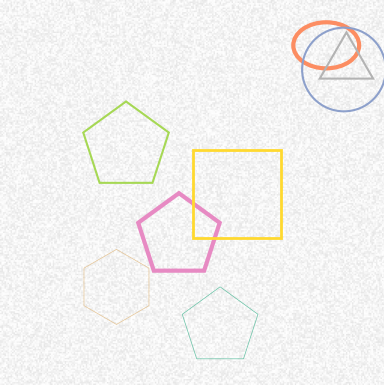[{"shape": "pentagon", "thickness": 0.5, "radius": 0.52, "center": [0.572, 0.152]}, {"shape": "oval", "thickness": 3, "radius": 0.43, "center": [0.847, 0.882]}, {"shape": "circle", "thickness": 1.5, "radius": 0.54, "center": [0.893, 0.819]}, {"shape": "pentagon", "thickness": 3, "radius": 0.56, "center": [0.465, 0.387]}, {"shape": "pentagon", "thickness": 1.5, "radius": 0.58, "center": [0.327, 0.62]}, {"shape": "square", "thickness": 2, "radius": 0.57, "center": [0.615, 0.497]}, {"shape": "hexagon", "thickness": 0.5, "radius": 0.49, "center": [0.302, 0.255]}, {"shape": "triangle", "thickness": 1.5, "radius": 0.4, "center": [0.9, 0.836]}]